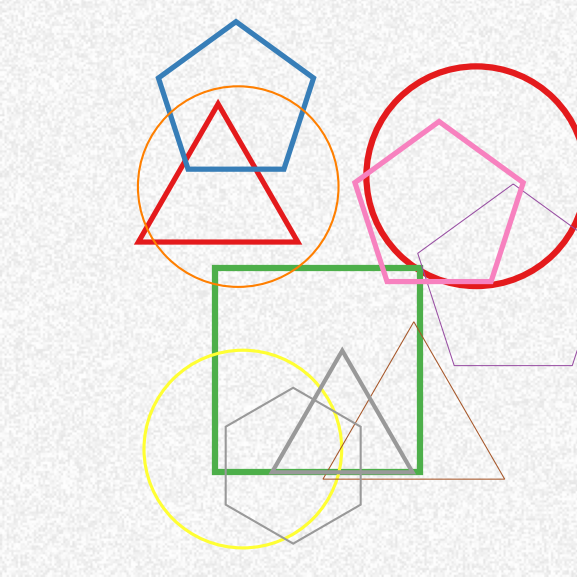[{"shape": "circle", "thickness": 3, "radius": 0.95, "center": [0.825, 0.694]}, {"shape": "triangle", "thickness": 2.5, "radius": 0.8, "center": [0.378, 0.66]}, {"shape": "pentagon", "thickness": 2.5, "radius": 0.71, "center": [0.409, 0.82]}, {"shape": "square", "thickness": 3, "radius": 0.89, "center": [0.55, 0.358]}, {"shape": "pentagon", "thickness": 0.5, "radius": 0.87, "center": [0.889, 0.507]}, {"shape": "circle", "thickness": 1, "radius": 0.87, "center": [0.412, 0.676]}, {"shape": "circle", "thickness": 1.5, "radius": 0.86, "center": [0.421, 0.222]}, {"shape": "triangle", "thickness": 0.5, "radius": 0.91, "center": [0.717, 0.26]}, {"shape": "pentagon", "thickness": 2.5, "radius": 0.77, "center": [0.76, 0.636]}, {"shape": "triangle", "thickness": 2, "radius": 0.7, "center": [0.593, 0.252]}, {"shape": "hexagon", "thickness": 1, "radius": 0.67, "center": [0.508, 0.193]}]